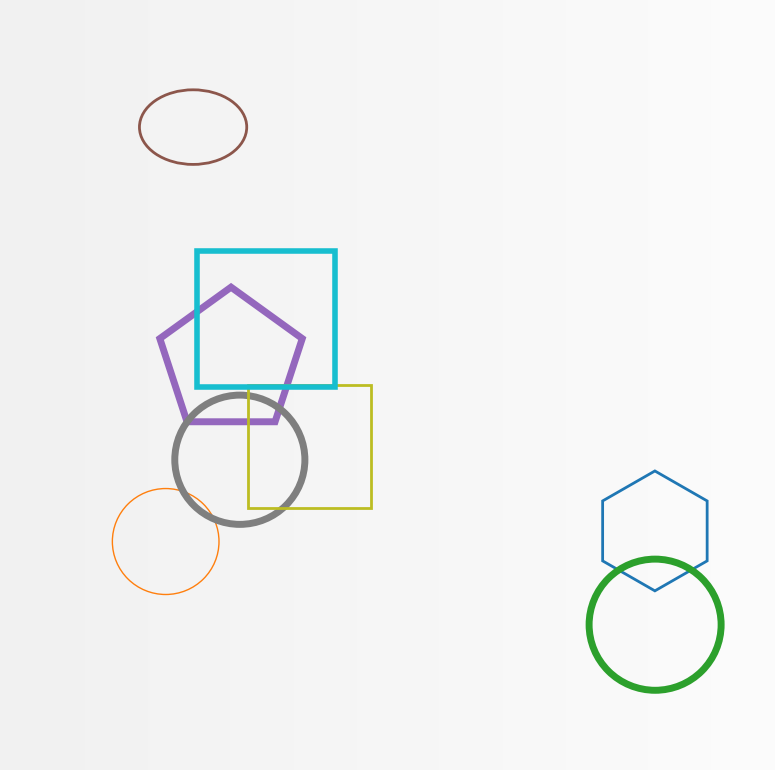[{"shape": "hexagon", "thickness": 1, "radius": 0.39, "center": [0.845, 0.311]}, {"shape": "circle", "thickness": 0.5, "radius": 0.34, "center": [0.214, 0.297]}, {"shape": "circle", "thickness": 2.5, "radius": 0.43, "center": [0.845, 0.189]}, {"shape": "pentagon", "thickness": 2.5, "radius": 0.48, "center": [0.298, 0.53]}, {"shape": "oval", "thickness": 1, "radius": 0.35, "center": [0.249, 0.835]}, {"shape": "circle", "thickness": 2.5, "radius": 0.42, "center": [0.309, 0.403]}, {"shape": "square", "thickness": 1, "radius": 0.4, "center": [0.399, 0.42]}, {"shape": "square", "thickness": 2, "radius": 0.44, "center": [0.344, 0.586]}]